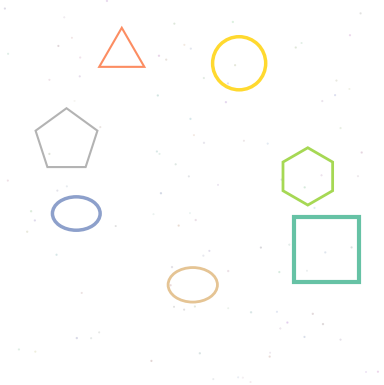[{"shape": "square", "thickness": 3, "radius": 0.42, "center": [0.848, 0.352]}, {"shape": "triangle", "thickness": 1.5, "radius": 0.34, "center": [0.316, 0.86]}, {"shape": "oval", "thickness": 2.5, "radius": 0.31, "center": [0.198, 0.445]}, {"shape": "hexagon", "thickness": 2, "radius": 0.37, "center": [0.799, 0.542]}, {"shape": "circle", "thickness": 2.5, "radius": 0.34, "center": [0.621, 0.836]}, {"shape": "oval", "thickness": 2, "radius": 0.32, "center": [0.501, 0.26]}, {"shape": "pentagon", "thickness": 1.5, "radius": 0.42, "center": [0.173, 0.634]}]